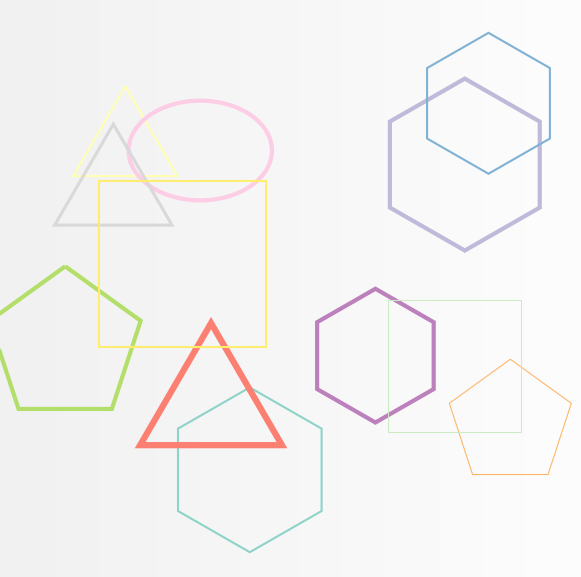[{"shape": "hexagon", "thickness": 1, "radius": 0.71, "center": [0.43, 0.186]}, {"shape": "triangle", "thickness": 1, "radius": 0.52, "center": [0.216, 0.746]}, {"shape": "hexagon", "thickness": 2, "radius": 0.74, "center": [0.8, 0.714]}, {"shape": "triangle", "thickness": 3, "radius": 0.7, "center": [0.363, 0.299]}, {"shape": "hexagon", "thickness": 1, "radius": 0.61, "center": [0.84, 0.82]}, {"shape": "pentagon", "thickness": 0.5, "radius": 0.55, "center": [0.878, 0.267]}, {"shape": "pentagon", "thickness": 2, "radius": 0.68, "center": [0.112, 0.401]}, {"shape": "oval", "thickness": 2, "radius": 0.62, "center": [0.345, 0.738]}, {"shape": "triangle", "thickness": 1.5, "radius": 0.58, "center": [0.195, 0.668]}, {"shape": "hexagon", "thickness": 2, "radius": 0.58, "center": [0.646, 0.383]}, {"shape": "square", "thickness": 0.5, "radius": 0.57, "center": [0.782, 0.365]}, {"shape": "square", "thickness": 1, "radius": 0.72, "center": [0.314, 0.542]}]